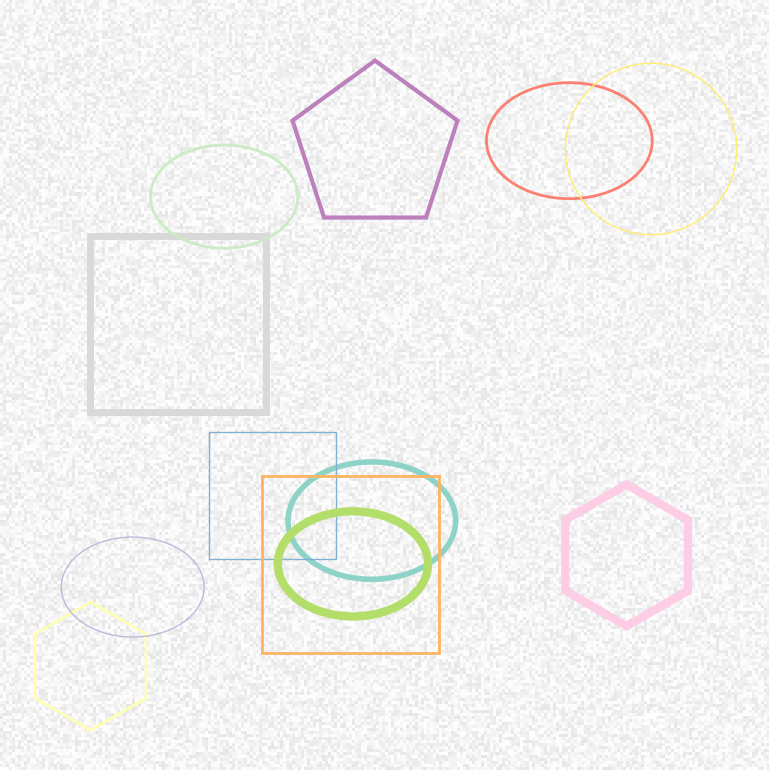[{"shape": "oval", "thickness": 2, "radius": 0.54, "center": [0.483, 0.324]}, {"shape": "hexagon", "thickness": 1, "radius": 0.42, "center": [0.118, 0.135]}, {"shape": "oval", "thickness": 0.5, "radius": 0.46, "center": [0.172, 0.238]}, {"shape": "oval", "thickness": 1, "radius": 0.54, "center": [0.739, 0.817]}, {"shape": "square", "thickness": 0.5, "radius": 0.41, "center": [0.354, 0.356]}, {"shape": "square", "thickness": 1, "radius": 0.57, "center": [0.455, 0.267]}, {"shape": "oval", "thickness": 3, "radius": 0.49, "center": [0.458, 0.268]}, {"shape": "hexagon", "thickness": 3, "radius": 0.46, "center": [0.814, 0.279]}, {"shape": "square", "thickness": 2.5, "radius": 0.57, "center": [0.231, 0.579]}, {"shape": "pentagon", "thickness": 1.5, "radius": 0.56, "center": [0.487, 0.809]}, {"shape": "oval", "thickness": 1, "radius": 0.48, "center": [0.291, 0.745]}, {"shape": "circle", "thickness": 0.5, "radius": 0.56, "center": [0.846, 0.807]}]